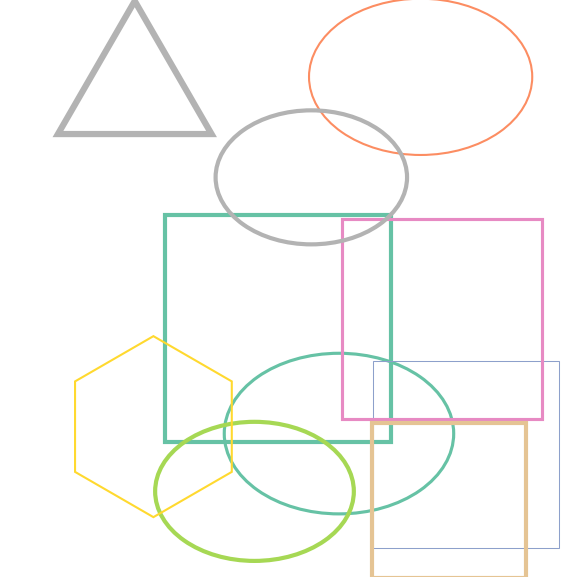[{"shape": "square", "thickness": 2, "radius": 0.98, "center": [0.481, 0.43]}, {"shape": "oval", "thickness": 1.5, "radius": 0.99, "center": [0.587, 0.248]}, {"shape": "oval", "thickness": 1, "radius": 0.97, "center": [0.728, 0.866]}, {"shape": "square", "thickness": 0.5, "radius": 0.81, "center": [0.807, 0.212]}, {"shape": "square", "thickness": 1.5, "radius": 0.86, "center": [0.766, 0.446]}, {"shape": "oval", "thickness": 2, "radius": 0.86, "center": [0.441, 0.148]}, {"shape": "hexagon", "thickness": 1, "radius": 0.78, "center": [0.266, 0.26]}, {"shape": "square", "thickness": 2, "radius": 0.67, "center": [0.778, 0.133]}, {"shape": "triangle", "thickness": 3, "radius": 0.77, "center": [0.233, 0.844]}, {"shape": "oval", "thickness": 2, "radius": 0.83, "center": [0.539, 0.692]}]